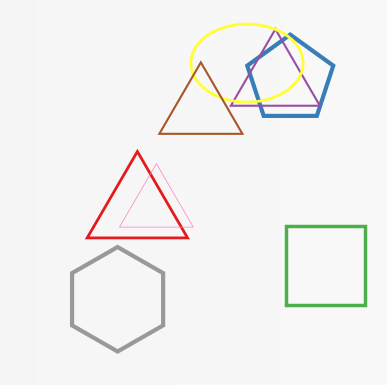[{"shape": "triangle", "thickness": 2, "radius": 0.75, "center": [0.355, 0.457]}, {"shape": "pentagon", "thickness": 3, "radius": 0.58, "center": [0.749, 0.793]}, {"shape": "square", "thickness": 2.5, "radius": 0.51, "center": [0.84, 0.311]}, {"shape": "triangle", "thickness": 1.5, "radius": 0.66, "center": [0.711, 0.792]}, {"shape": "oval", "thickness": 2, "radius": 0.72, "center": [0.637, 0.836]}, {"shape": "triangle", "thickness": 1.5, "radius": 0.62, "center": [0.518, 0.714]}, {"shape": "triangle", "thickness": 0.5, "radius": 0.55, "center": [0.404, 0.465]}, {"shape": "hexagon", "thickness": 3, "radius": 0.68, "center": [0.304, 0.223]}]